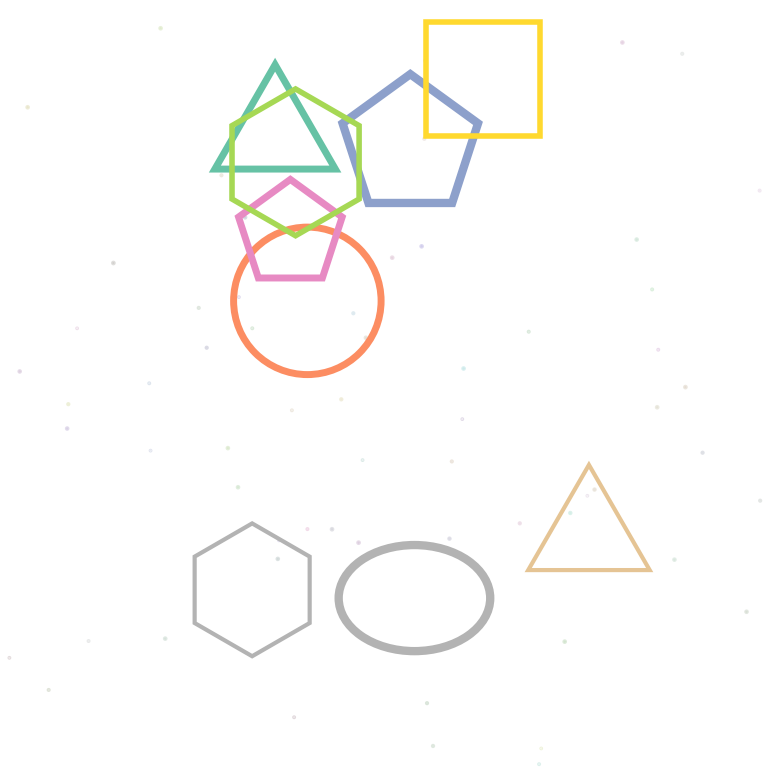[{"shape": "triangle", "thickness": 2.5, "radius": 0.45, "center": [0.357, 0.826]}, {"shape": "circle", "thickness": 2.5, "radius": 0.48, "center": [0.399, 0.609]}, {"shape": "pentagon", "thickness": 3, "radius": 0.46, "center": [0.533, 0.811]}, {"shape": "pentagon", "thickness": 2.5, "radius": 0.35, "center": [0.377, 0.696]}, {"shape": "hexagon", "thickness": 2, "radius": 0.48, "center": [0.384, 0.789]}, {"shape": "square", "thickness": 2, "radius": 0.37, "center": [0.628, 0.897]}, {"shape": "triangle", "thickness": 1.5, "radius": 0.46, "center": [0.765, 0.305]}, {"shape": "oval", "thickness": 3, "radius": 0.49, "center": [0.538, 0.223]}, {"shape": "hexagon", "thickness": 1.5, "radius": 0.43, "center": [0.327, 0.234]}]